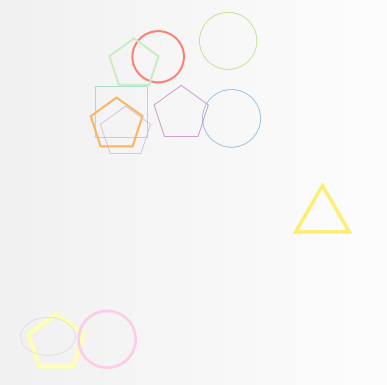[{"shape": "square", "thickness": 0.5, "radius": 0.33, "center": [0.312, 0.71]}, {"shape": "pentagon", "thickness": 3, "radius": 0.37, "center": [0.145, 0.109]}, {"shape": "pentagon", "thickness": 0.5, "radius": 0.34, "center": [0.324, 0.656]}, {"shape": "circle", "thickness": 1.5, "radius": 0.33, "center": [0.408, 0.853]}, {"shape": "circle", "thickness": 0.5, "radius": 0.37, "center": [0.598, 0.693]}, {"shape": "pentagon", "thickness": 1.5, "radius": 0.35, "center": [0.301, 0.677]}, {"shape": "circle", "thickness": 0.5, "radius": 0.37, "center": [0.589, 0.894]}, {"shape": "circle", "thickness": 2, "radius": 0.37, "center": [0.276, 0.119]}, {"shape": "oval", "thickness": 0.5, "radius": 0.35, "center": [0.124, 0.126]}, {"shape": "pentagon", "thickness": 0.5, "radius": 0.37, "center": [0.468, 0.705]}, {"shape": "pentagon", "thickness": 1.5, "radius": 0.33, "center": [0.346, 0.833]}, {"shape": "triangle", "thickness": 2.5, "radius": 0.4, "center": [0.832, 0.438]}]